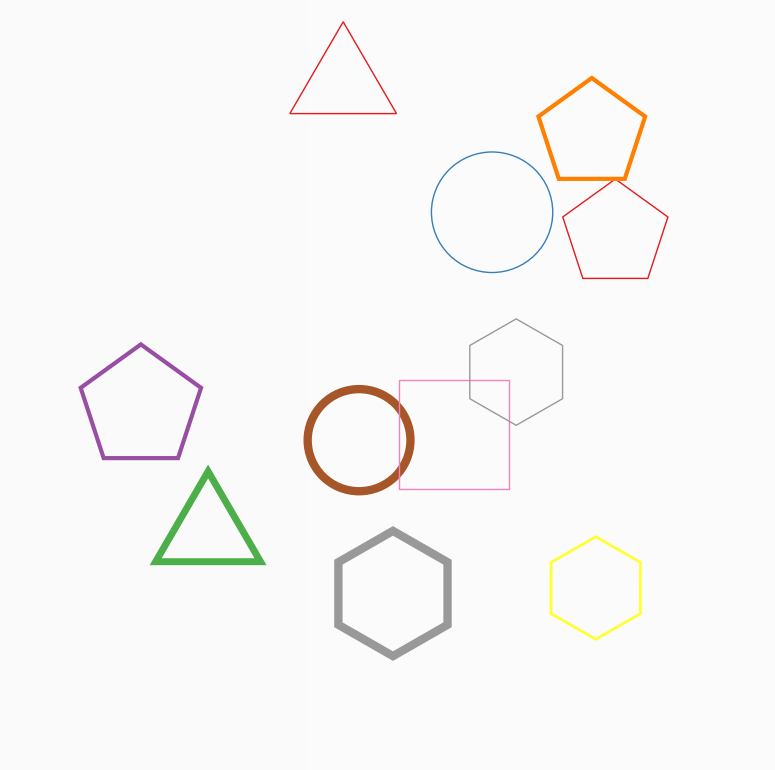[{"shape": "pentagon", "thickness": 0.5, "radius": 0.36, "center": [0.794, 0.696]}, {"shape": "triangle", "thickness": 0.5, "radius": 0.4, "center": [0.443, 0.892]}, {"shape": "circle", "thickness": 0.5, "radius": 0.39, "center": [0.635, 0.724]}, {"shape": "triangle", "thickness": 2.5, "radius": 0.39, "center": [0.269, 0.31]}, {"shape": "pentagon", "thickness": 1.5, "radius": 0.41, "center": [0.182, 0.471]}, {"shape": "pentagon", "thickness": 1.5, "radius": 0.36, "center": [0.764, 0.826]}, {"shape": "hexagon", "thickness": 1, "radius": 0.33, "center": [0.769, 0.236]}, {"shape": "circle", "thickness": 3, "radius": 0.33, "center": [0.463, 0.428]}, {"shape": "square", "thickness": 0.5, "radius": 0.36, "center": [0.586, 0.436]}, {"shape": "hexagon", "thickness": 3, "radius": 0.41, "center": [0.507, 0.229]}, {"shape": "hexagon", "thickness": 0.5, "radius": 0.35, "center": [0.666, 0.517]}]